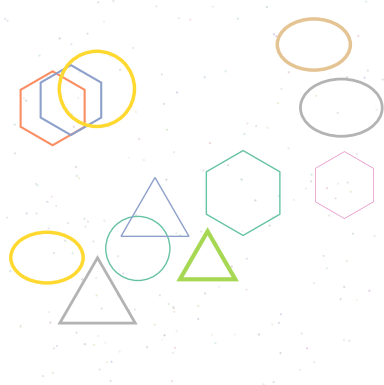[{"shape": "hexagon", "thickness": 1, "radius": 0.55, "center": [0.631, 0.499]}, {"shape": "circle", "thickness": 1, "radius": 0.42, "center": [0.358, 0.355]}, {"shape": "hexagon", "thickness": 1.5, "radius": 0.48, "center": [0.137, 0.719]}, {"shape": "hexagon", "thickness": 1.5, "radius": 0.45, "center": [0.184, 0.74]}, {"shape": "triangle", "thickness": 1, "radius": 0.51, "center": [0.403, 0.437]}, {"shape": "hexagon", "thickness": 0.5, "radius": 0.43, "center": [0.895, 0.519]}, {"shape": "triangle", "thickness": 3, "radius": 0.42, "center": [0.539, 0.316]}, {"shape": "circle", "thickness": 2.5, "radius": 0.49, "center": [0.252, 0.769]}, {"shape": "oval", "thickness": 2.5, "radius": 0.47, "center": [0.122, 0.331]}, {"shape": "oval", "thickness": 2.5, "radius": 0.47, "center": [0.815, 0.884]}, {"shape": "oval", "thickness": 2, "radius": 0.53, "center": [0.887, 0.72]}, {"shape": "triangle", "thickness": 2, "radius": 0.57, "center": [0.253, 0.217]}]